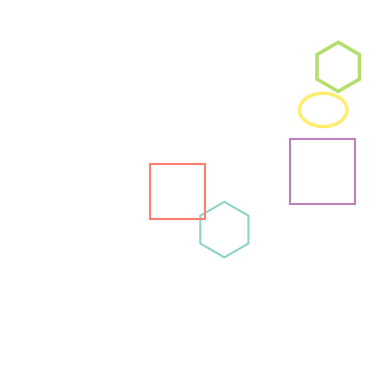[{"shape": "hexagon", "thickness": 1.5, "radius": 0.36, "center": [0.583, 0.404]}, {"shape": "square", "thickness": 1.5, "radius": 0.36, "center": [0.461, 0.503]}, {"shape": "hexagon", "thickness": 2.5, "radius": 0.32, "center": [0.879, 0.826]}, {"shape": "square", "thickness": 1.5, "radius": 0.43, "center": [0.837, 0.555]}, {"shape": "oval", "thickness": 2.5, "radius": 0.31, "center": [0.84, 0.715]}]